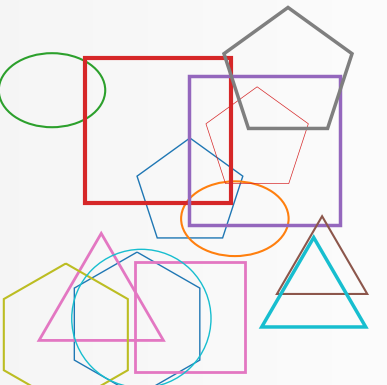[{"shape": "hexagon", "thickness": 1, "radius": 0.93, "center": [0.354, 0.158]}, {"shape": "pentagon", "thickness": 1, "radius": 0.72, "center": [0.49, 0.498]}, {"shape": "oval", "thickness": 1.5, "radius": 0.69, "center": [0.606, 0.432]}, {"shape": "oval", "thickness": 1.5, "radius": 0.69, "center": [0.134, 0.766]}, {"shape": "pentagon", "thickness": 0.5, "radius": 0.69, "center": [0.664, 0.636]}, {"shape": "square", "thickness": 3, "radius": 0.94, "center": [0.407, 0.66]}, {"shape": "square", "thickness": 2.5, "radius": 0.97, "center": [0.682, 0.609]}, {"shape": "triangle", "thickness": 1.5, "radius": 0.67, "center": [0.831, 0.304]}, {"shape": "triangle", "thickness": 2, "radius": 0.93, "center": [0.261, 0.208]}, {"shape": "square", "thickness": 2, "radius": 0.71, "center": [0.491, 0.176]}, {"shape": "pentagon", "thickness": 2.5, "radius": 0.87, "center": [0.743, 0.807]}, {"shape": "hexagon", "thickness": 1.5, "radius": 0.92, "center": [0.17, 0.131]}, {"shape": "circle", "thickness": 1, "radius": 0.9, "center": [0.365, 0.173]}, {"shape": "triangle", "thickness": 2.5, "radius": 0.77, "center": [0.81, 0.228]}]